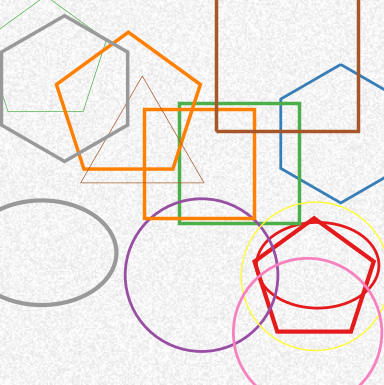[{"shape": "oval", "thickness": 2, "radius": 0.8, "center": [0.825, 0.311]}, {"shape": "pentagon", "thickness": 3, "radius": 0.81, "center": [0.816, 0.27]}, {"shape": "hexagon", "thickness": 2, "radius": 0.9, "center": [0.885, 0.653]}, {"shape": "square", "thickness": 2.5, "radius": 0.78, "center": [0.621, 0.577]}, {"shape": "pentagon", "thickness": 0.5, "radius": 0.83, "center": [0.118, 0.845]}, {"shape": "circle", "thickness": 2, "radius": 0.99, "center": [0.524, 0.285]}, {"shape": "pentagon", "thickness": 2.5, "radius": 0.98, "center": [0.333, 0.72]}, {"shape": "square", "thickness": 2.5, "radius": 0.71, "center": [0.517, 0.575]}, {"shape": "circle", "thickness": 1, "radius": 0.96, "center": [0.819, 0.282]}, {"shape": "triangle", "thickness": 0.5, "radius": 0.93, "center": [0.37, 0.618]}, {"shape": "square", "thickness": 2.5, "radius": 0.92, "center": [0.745, 0.844]}, {"shape": "circle", "thickness": 2, "radius": 0.96, "center": [0.799, 0.136]}, {"shape": "hexagon", "thickness": 2.5, "radius": 0.95, "center": [0.168, 0.77]}, {"shape": "oval", "thickness": 3, "radius": 0.97, "center": [0.108, 0.344]}]